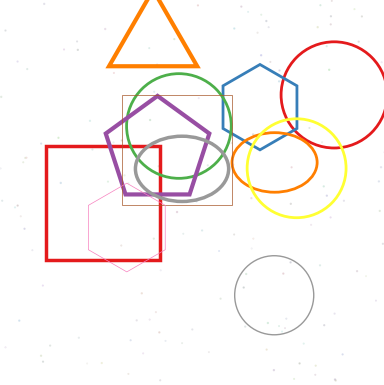[{"shape": "square", "thickness": 2.5, "radius": 0.74, "center": [0.269, 0.472]}, {"shape": "circle", "thickness": 2, "radius": 0.69, "center": [0.868, 0.753]}, {"shape": "hexagon", "thickness": 2, "radius": 0.55, "center": [0.675, 0.722]}, {"shape": "circle", "thickness": 2, "radius": 0.68, "center": [0.465, 0.673]}, {"shape": "pentagon", "thickness": 3, "radius": 0.71, "center": [0.409, 0.609]}, {"shape": "oval", "thickness": 2, "radius": 0.55, "center": [0.713, 0.578]}, {"shape": "triangle", "thickness": 3, "radius": 0.66, "center": [0.398, 0.894]}, {"shape": "circle", "thickness": 2, "radius": 0.64, "center": [0.77, 0.563]}, {"shape": "square", "thickness": 0.5, "radius": 0.71, "center": [0.459, 0.61]}, {"shape": "hexagon", "thickness": 0.5, "radius": 0.58, "center": [0.329, 0.409]}, {"shape": "oval", "thickness": 2.5, "radius": 0.61, "center": [0.473, 0.561]}, {"shape": "circle", "thickness": 1, "radius": 0.51, "center": [0.712, 0.233]}]